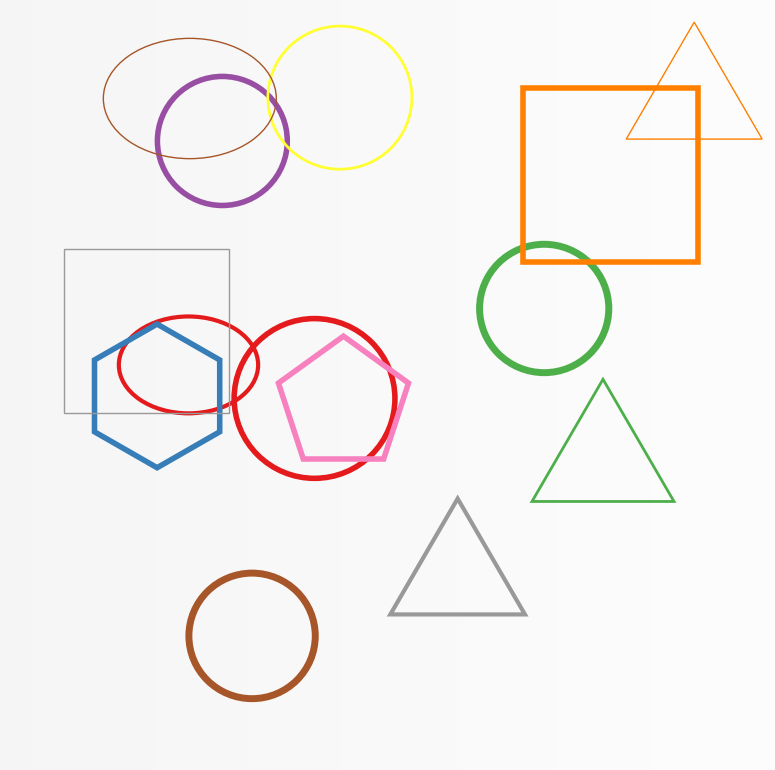[{"shape": "oval", "thickness": 1.5, "radius": 0.45, "center": [0.243, 0.526]}, {"shape": "circle", "thickness": 2, "radius": 0.52, "center": [0.406, 0.483]}, {"shape": "hexagon", "thickness": 2, "radius": 0.47, "center": [0.203, 0.486]}, {"shape": "triangle", "thickness": 1, "radius": 0.53, "center": [0.778, 0.402]}, {"shape": "circle", "thickness": 2.5, "radius": 0.42, "center": [0.702, 0.599]}, {"shape": "circle", "thickness": 2, "radius": 0.42, "center": [0.287, 0.817]}, {"shape": "square", "thickness": 2, "radius": 0.56, "center": [0.788, 0.773]}, {"shape": "triangle", "thickness": 0.5, "radius": 0.51, "center": [0.896, 0.87]}, {"shape": "circle", "thickness": 1, "radius": 0.46, "center": [0.439, 0.873]}, {"shape": "circle", "thickness": 2.5, "radius": 0.41, "center": [0.325, 0.174]}, {"shape": "oval", "thickness": 0.5, "radius": 0.56, "center": [0.245, 0.872]}, {"shape": "pentagon", "thickness": 2, "radius": 0.44, "center": [0.443, 0.475]}, {"shape": "triangle", "thickness": 1.5, "radius": 0.5, "center": [0.591, 0.252]}, {"shape": "square", "thickness": 0.5, "radius": 0.53, "center": [0.189, 0.57]}]